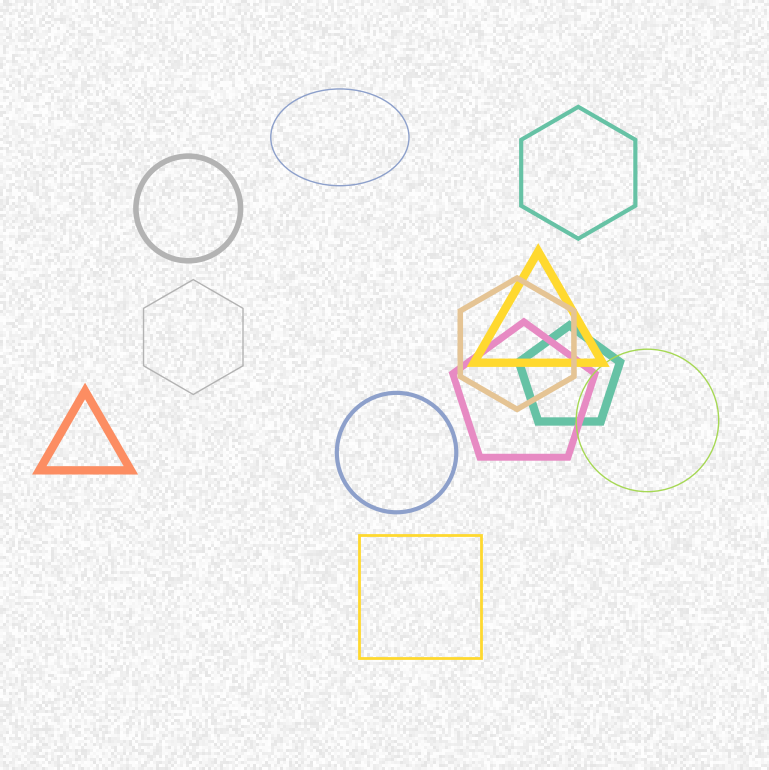[{"shape": "hexagon", "thickness": 1.5, "radius": 0.43, "center": [0.751, 0.776]}, {"shape": "pentagon", "thickness": 3, "radius": 0.35, "center": [0.74, 0.508]}, {"shape": "triangle", "thickness": 3, "radius": 0.34, "center": [0.11, 0.424]}, {"shape": "circle", "thickness": 1.5, "radius": 0.39, "center": [0.515, 0.412]}, {"shape": "oval", "thickness": 0.5, "radius": 0.45, "center": [0.441, 0.822]}, {"shape": "pentagon", "thickness": 2.5, "radius": 0.49, "center": [0.68, 0.485]}, {"shape": "circle", "thickness": 0.5, "radius": 0.46, "center": [0.841, 0.454]}, {"shape": "square", "thickness": 1, "radius": 0.4, "center": [0.545, 0.225]}, {"shape": "triangle", "thickness": 3, "radius": 0.48, "center": [0.699, 0.577]}, {"shape": "hexagon", "thickness": 2, "radius": 0.43, "center": [0.672, 0.554]}, {"shape": "hexagon", "thickness": 0.5, "radius": 0.37, "center": [0.251, 0.562]}, {"shape": "circle", "thickness": 2, "radius": 0.34, "center": [0.244, 0.729]}]